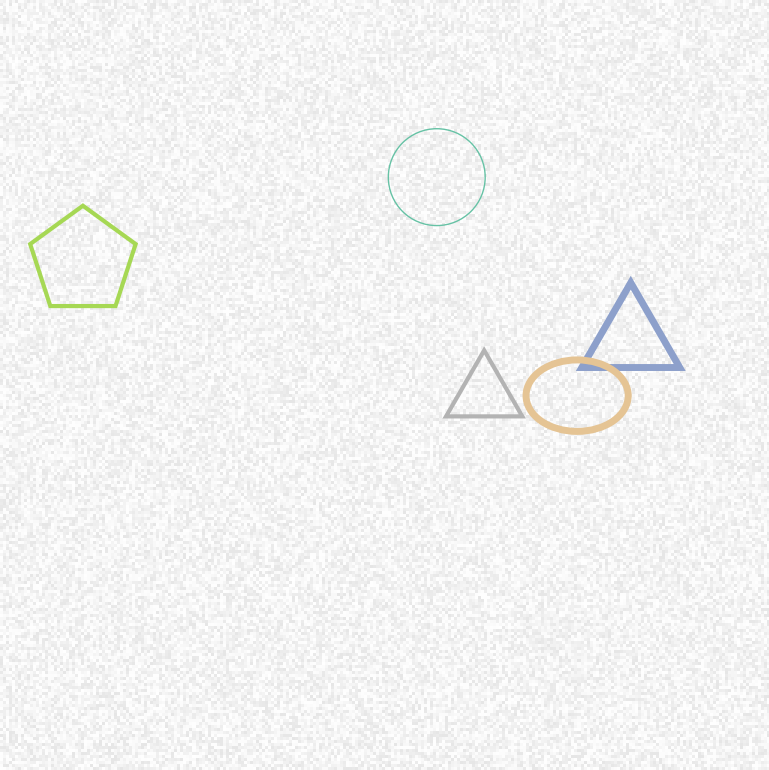[{"shape": "circle", "thickness": 0.5, "radius": 0.31, "center": [0.567, 0.77]}, {"shape": "triangle", "thickness": 2.5, "radius": 0.37, "center": [0.819, 0.559]}, {"shape": "pentagon", "thickness": 1.5, "radius": 0.36, "center": [0.108, 0.661]}, {"shape": "oval", "thickness": 2.5, "radius": 0.33, "center": [0.75, 0.486]}, {"shape": "triangle", "thickness": 1.5, "radius": 0.29, "center": [0.629, 0.488]}]